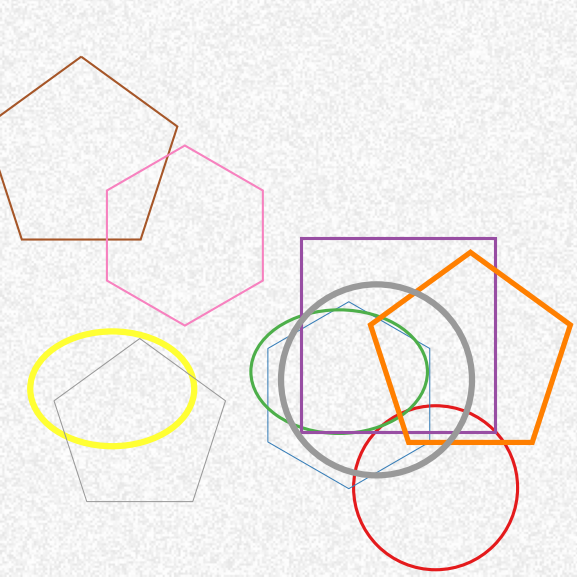[{"shape": "circle", "thickness": 1.5, "radius": 0.71, "center": [0.754, 0.155]}, {"shape": "hexagon", "thickness": 0.5, "radius": 0.81, "center": [0.604, 0.315]}, {"shape": "oval", "thickness": 1.5, "radius": 0.76, "center": [0.587, 0.356]}, {"shape": "square", "thickness": 1.5, "radius": 0.84, "center": [0.689, 0.419]}, {"shape": "pentagon", "thickness": 2.5, "radius": 0.91, "center": [0.815, 0.38]}, {"shape": "oval", "thickness": 3, "radius": 0.71, "center": [0.194, 0.326]}, {"shape": "pentagon", "thickness": 1, "radius": 0.88, "center": [0.141, 0.726]}, {"shape": "hexagon", "thickness": 1, "radius": 0.78, "center": [0.32, 0.591]}, {"shape": "circle", "thickness": 3, "radius": 0.83, "center": [0.652, 0.341]}, {"shape": "pentagon", "thickness": 0.5, "radius": 0.78, "center": [0.242, 0.257]}]